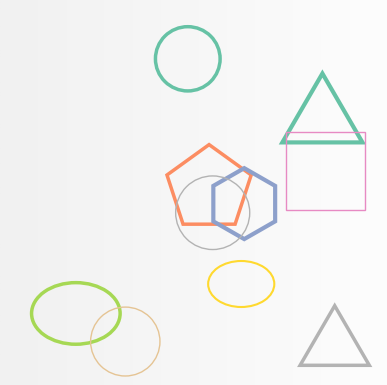[{"shape": "circle", "thickness": 2.5, "radius": 0.42, "center": [0.485, 0.847]}, {"shape": "triangle", "thickness": 3, "radius": 0.6, "center": [0.832, 0.69]}, {"shape": "pentagon", "thickness": 2.5, "radius": 0.57, "center": [0.54, 0.51]}, {"shape": "hexagon", "thickness": 3, "radius": 0.46, "center": [0.63, 0.471]}, {"shape": "square", "thickness": 1, "radius": 0.51, "center": [0.84, 0.557]}, {"shape": "oval", "thickness": 2.5, "radius": 0.57, "center": [0.196, 0.186]}, {"shape": "oval", "thickness": 1.5, "radius": 0.43, "center": [0.623, 0.262]}, {"shape": "circle", "thickness": 1, "radius": 0.45, "center": [0.323, 0.113]}, {"shape": "triangle", "thickness": 2.5, "radius": 0.52, "center": [0.864, 0.103]}, {"shape": "circle", "thickness": 1, "radius": 0.48, "center": [0.549, 0.447]}]